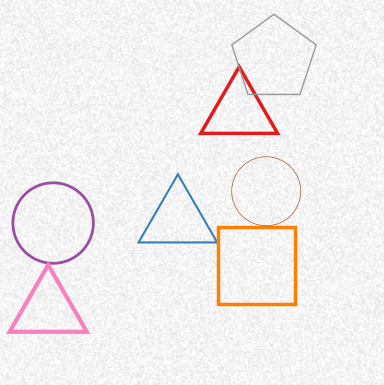[{"shape": "triangle", "thickness": 2.5, "radius": 0.58, "center": [0.621, 0.711]}, {"shape": "triangle", "thickness": 1.5, "radius": 0.59, "center": [0.462, 0.429]}, {"shape": "circle", "thickness": 2, "radius": 0.52, "center": [0.138, 0.421]}, {"shape": "square", "thickness": 2.5, "radius": 0.5, "center": [0.667, 0.309]}, {"shape": "circle", "thickness": 0.5, "radius": 0.45, "center": [0.692, 0.503]}, {"shape": "triangle", "thickness": 3, "radius": 0.58, "center": [0.125, 0.196]}, {"shape": "pentagon", "thickness": 1, "radius": 0.58, "center": [0.712, 0.848]}]